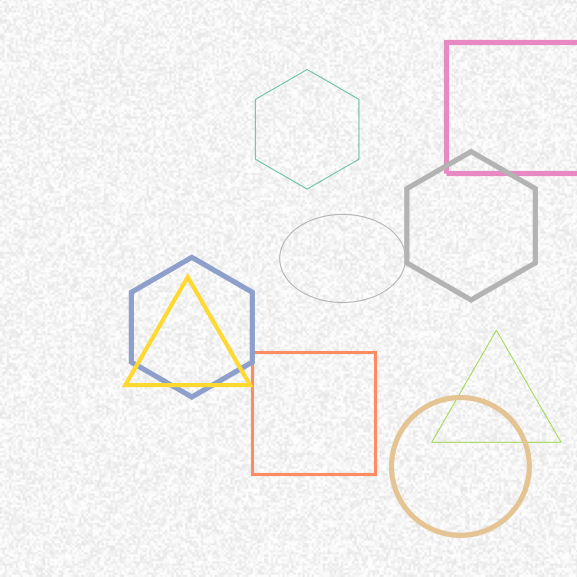[{"shape": "hexagon", "thickness": 0.5, "radius": 0.52, "center": [0.532, 0.775]}, {"shape": "square", "thickness": 1.5, "radius": 0.53, "center": [0.543, 0.284]}, {"shape": "hexagon", "thickness": 2.5, "radius": 0.6, "center": [0.332, 0.433]}, {"shape": "square", "thickness": 2.5, "radius": 0.57, "center": [0.887, 0.813]}, {"shape": "triangle", "thickness": 0.5, "radius": 0.65, "center": [0.86, 0.298]}, {"shape": "triangle", "thickness": 2, "radius": 0.62, "center": [0.325, 0.395]}, {"shape": "circle", "thickness": 2.5, "radius": 0.6, "center": [0.797, 0.191]}, {"shape": "hexagon", "thickness": 2.5, "radius": 0.64, "center": [0.816, 0.608]}, {"shape": "oval", "thickness": 0.5, "radius": 0.54, "center": [0.593, 0.552]}]